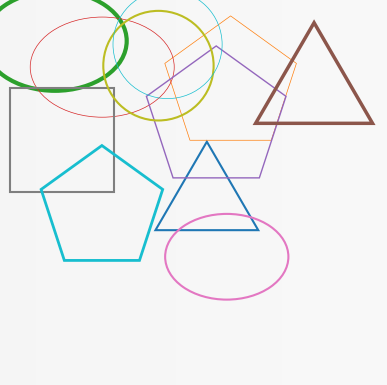[{"shape": "triangle", "thickness": 1.5, "radius": 0.77, "center": [0.534, 0.479]}, {"shape": "pentagon", "thickness": 0.5, "radius": 0.89, "center": [0.595, 0.78]}, {"shape": "oval", "thickness": 3, "radius": 0.92, "center": [0.142, 0.894]}, {"shape": "oval", "thickness": 0.5, "radius": 0.93, "center": [0.264, 0.826]}, {"shape": "pentagon", "thickness": 1, "radius": 0.95, "center": [0.558, 0.691]}, {"shape": "triangle", "thickness": 2.5, "radius": 0.87, "center": [0.811, 0.767]}, {"shape": "oval", "thickness": 1.5, "radius": 0.8, "center": [0.585, 0.333]}, {"shape": "square", "thickness": 1.5, "radius": 0.67, "center": [0.161, 0.637]}, {"shape": "circle", "thickness": 1.5, "radius": 0.71, "center": [0.409, 0.829]}, {"shape": "circle", "thickness": 0.5, "radius": 0.7, "center": [0.432, 0.885]}, {"shape": "pentagon", "thickness": 2, "radius": 0.82, "center": [0.263, 0.457]}]